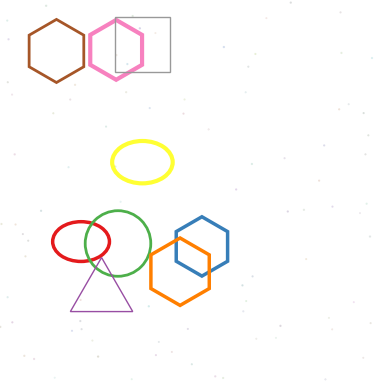[{"shape": "oval", "thickness": 2.5, "radius": 0.37, "center": [0.211, 0.373]}, {"shape": "hexagon", "thickness": 2.5, "radius": 0.39, "center": [0.524, 0.36]}, {"shape": "circle", "thickness": 2, "radius": 0.43, "center": [0.306, 0.368]}, {"shape": "triangle", "thickness": 1, "radius": 0.47, "center": [0.264, 0.237]}, {"shape": "hexagon", "thickness": 2.5, "radius": 0.44, "center": [0.468, 0.294]}, {"shape": "oval", "thickness": 3, "radius": 0.39, "center": [0.37, 0.579]}, {"shape": "hexagon", "thickness": 2, "radius": 0.41, "center": [0.147, 0.868]}, {"shape": "hexagon", "thickness": 3, "radius": 0.39, "center": [0.302, 0.871]}, {"shape": "square", "thickness": 1, "radius": 0.35, "center": [0.37, 0.885]}]